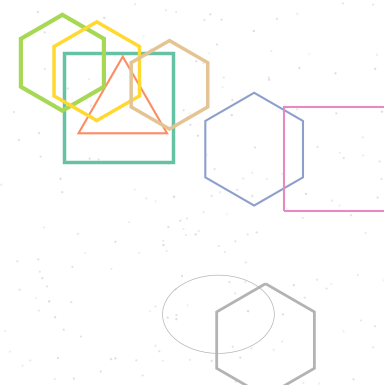[{"shape": "square", "thickness": 2.5, "radius": 0.71, "center": [0.309, 0.721]}, {"shape": "triangle", "thickness": 1.5, "radius": 0.66, "center": [0.319, 0.72]}, {"shape": "hexagon", "thickness": 1.5, "radius": 0.73, "center": [0.66, 0.613]}, {"shape": "square", "thickness": 1.5, "radius": 0.67, "center": [0.873, 0.587]}, {"shape": "hexagon", "thickness": 3, "radius": 0.62, "center": [0.162, 0.837]}, {"shape": "hexagon", "thickness": 2.5, "radius": 0.64, "center": [0.251, 0.815]}, {"shape": "hexagon", "thickness": 2.5, "radius": 0.57, "center": [0.44, 0.78]}, {"shape": "oval", "thickness": 0.5, "radius": 0.73, "center": [0.567, 0.184]}, {"shape": "hexagon", "thickness": 2, "radius": 0.73, "center": [0.69, 0.117]}]